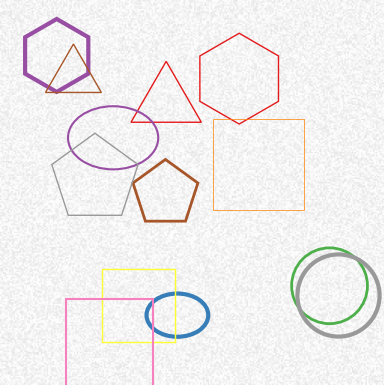[{"shape": "hexagon", "thickness": 1, "radius": 0.59, "center": [0.621, 0.796]}, {"shape": "triangle", "thickness": 1, "radius": 0.53, "center": [0.432, 0.735]}, {"shape": "oval", "thickness": 3, "radius": 0.4, "center": [0.461, 0.181]}, {"shape": "circle", "thickness": 2, "radius": 0.49, "center": [0.856, 0.258]}, {"shape": "oval", "thickness": 1.5, "radius": 0.59, "center": [0.294, 0.642]}, {"shape": "hexagon", "thickness": 3, "radius": 0.47, "center": [0.147, 0.856]}, {"shape": "square", "thickness": 0.5, "radius": 0.59, "center": [0.671, 0.573]}, {"shape": "square", "thickness": 1, "radius": 0.47, "center": [0.36, 0.207]}, {"shape": "triangle", "thickness": 1, "radius": 0.42, "center": [0.191, 0.802]}, {"shape": "pentagon", "thickness": 2, "radius": 0.44, "center": [0.43, 0.497]}, {"shape": "square", "thickness": 1.5, "radius": 0.57, "center": [0.284, 0.109]}, {"shape": "circle", "thickness": 3, "radius": 0.53, "center": [0.879, 0.232]}, {"shape": "pentagon", "thickness": 1, "radius": 0.59, "center": [0.247, 0.536]}]